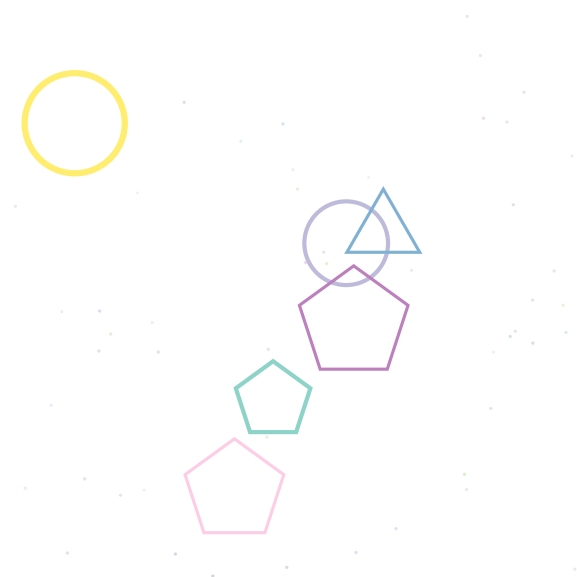[{"shape": "pentagon", "thickness": 2, "radius": 0.34, "center": [0.473, 0.306]}, {"shape": "circle", "thickness": 2, "radius": 0.36, "center": [0.599, 0.578]}, {"shape": "triangle", "thickness": 1.5, "radius": 0.36, "center": [0.664, 0.599]}, {"shape": "pentagon", "thickness": 1.5, "radius": 0.45, "center": [0.406, 0.149]}, {"shape": "pentagon", "thickness": 1.5, "radius": 0.49, "center": [0.613, 0.44]}, {"shape": "circle", "thickness": 3, "radius": 0.43, "center": [0.129, 0.786]}]